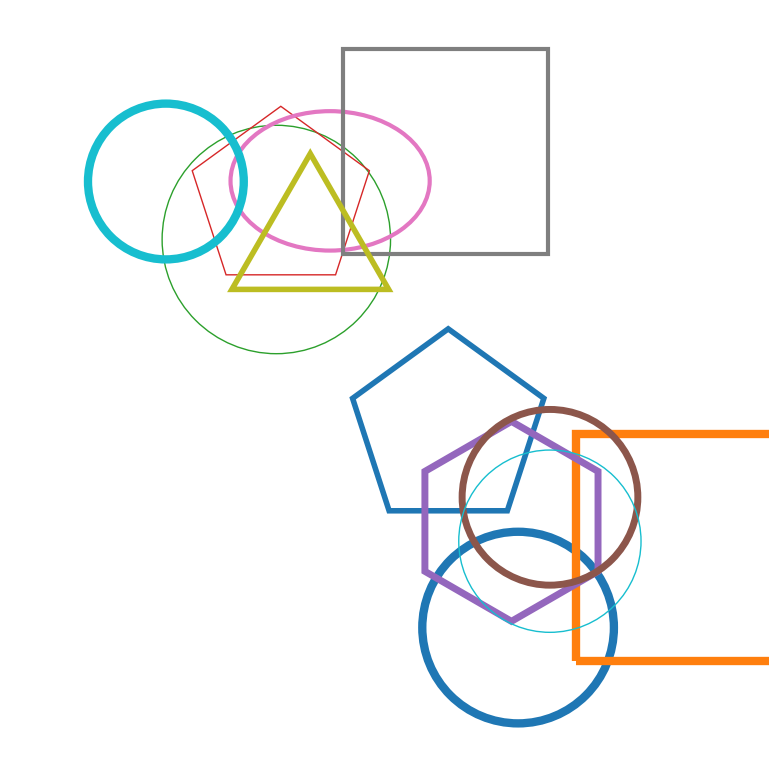[{"shape": "pentagon", "thickness": 2, "radius": 0.65, "center": [0.582, 0.442]}, {"shape": "circle", "thickness": 3, "radius": 0.62, "center": [0.673, 0.185]}, {"shape": "square", "thickness": 3, "radius": 0.74, "center": [0.895, 0.289]}, {"shape": "circle", "thickness": 0.5, "radius": 0.74, "center": [0.359, 0.689]}, {"shape": "pentagon", "thickness": 0.5, "radius": 0.6, "center": [0.365, 0.741]}, {"shape": "hexagon", "thickness": 2.5, "radius": 0.65, "center": [0.664, 0.323]}, {"shape": "circle", "thickness": 2.5, "radius": 0.57, "center": [0.714, 0.354]}, {"shape": "oval", "thickness": 1.5, "radius": 0.65, "center": [0.429, 0.765]}, {"shape": "square", "thickness": 1.5, "radius": 0.67, "center": [0.578, 0.803]}, {"shape": "triangle", "thickness": 2, "radius": 0.59, "center": [0.403, 0.683]}, {"shape": "circle", "thickness": 0.5, "radius": 0.59, "center": [0.714, 0.297]}, {"shape": "circle", "thickness": 3, "radius": 0.51, "center": [0.215, 0.764]}]